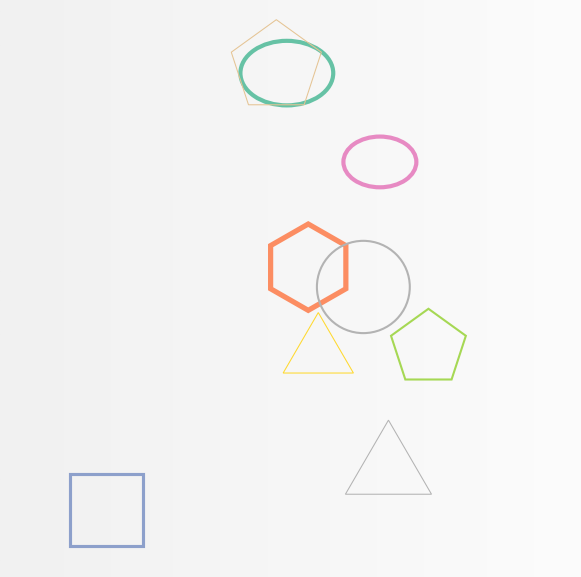[{"shape": "oval", "thickness": 2, "radius": 0.4, "center": [0.493, 0.873]}, {"shape": "hexagon", "thickness": 2.5, "radius": 0.37, "center": [0.53, 0.536]}, {"shape": "square", "thickness": 1.5, "radius": 0.31, "center": [0.184, 0.116]}, {"shape": "oval", "thickness": 2, "radius": 0.31, "center": [0.654, 0.719]}, {"shape": "pentagon", "thickness": 1, "radius": 0.34, "center": [0.737, 0.397]}, {"shape": "triangle", "thickness": 0.5, "radius": 0.35, "center": [0.548, 0.388]}, {"shape": "pentagon", "thickness": 0.5, "radius": 0.41, "center": [0.475, 0.884]}, {"shape": "circle", "thickness": 1, "radius": 0.4, "center": [0.625, 0.502]}, {"shape": "triangle", "thickness": 0.5, "radius": 0.43, "center": [0.668, 0.186]}]